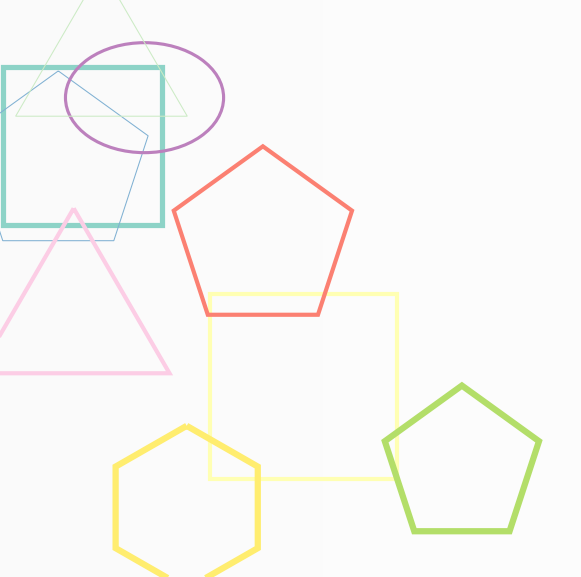[{"shape": "square", "thickness": 2.5, "radius": 0.68, "center": [0.143, 0.746]}, {"shape": "square", "thickness": 2, "radius": 0.8, "center": [0.522, 0.33]}, {"shape": "pentagon", "thickness": 2, "radius": 0.81, "center": [0.452, 0.585]}, {"shape": "pentagon", "thickness": 0.5, "radius": 0.81, "center": [0.1, 0.714]}, {"shape": "pentagon", "thickness": 3, "radius": 0.7, "center": [0.795, 0.192]}, {"shape": "triangle", "thickness": 2, "radius": 0.95, "center": [0.127, 0.448]}, {"shape": "oval", "thickness": 1.5, "radius": 0.68, "center": [0.249, 0.83]}, {"shape": "triangle", "thickness": 0.5, "radius": 0.85, "center": [0.175, 0.883]}, {"shape": "hexagon", "thickness": 3, "radius": 0.71, "center": [0.321, 0.121]}]